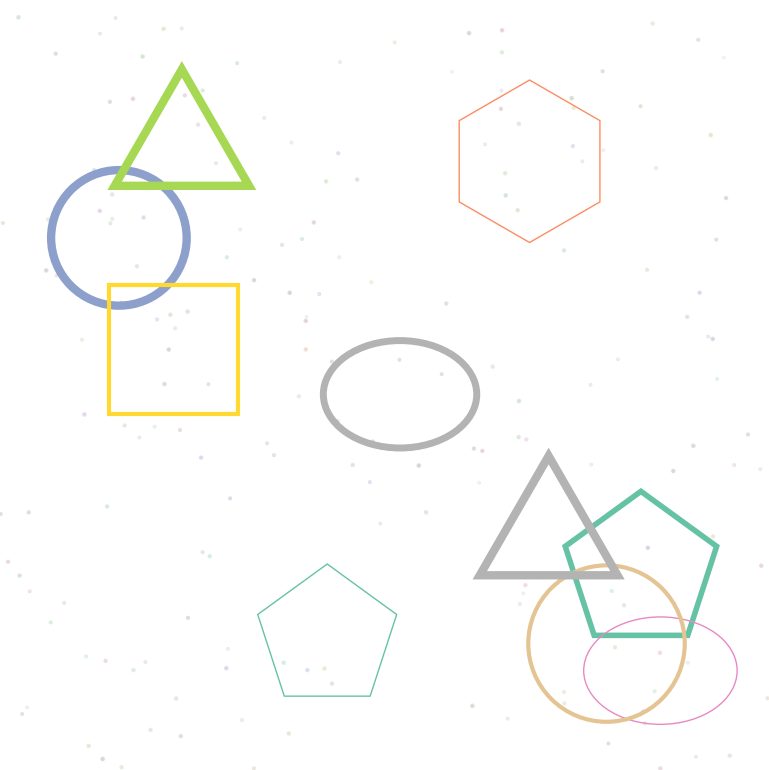[{"shape": "pentagon", "thickness": 2, "radius": 0.52, "center": [0.832, 0.258]}, {"shape": "pentagon", "thickness": 0.5, "radius": 0.47, "center": [0.425, 0.173]}, {"shape": "hexagon", "thickness": 0.5, "radius": 0.53, "center": [0.688, 0.791]}, {"shape": "circle", "thickness": 3, "radius": 0.44, "center": [0.154, 0.691]}, {"shape": "oval", "thickness": 0.5, "radius": 0.5, "center": [0.858, 0.129]}, {"shape": "triangle", "thickness": 3, "radius": 0.5, "center": [0.236, 0.809]}, {"shape": "square", "thickness": 1.5, "radius": 0.42, "center": [0.225, 0.546]}, {"shape": "circle", "thickness": 1.5, "radius": 0.51, "center": [0.788, 0.164]}, {"shape": "triangle", "thickness": 3, "radius": 0.52, "center": [0.713, 0.305]}, {"shape": "oval", "thickness": 2.5, "radius": 0.5, "center": [0.52, 0.488]}]